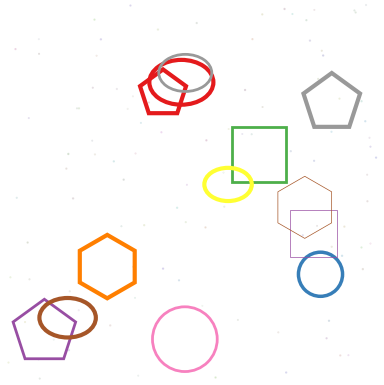[{"shape": "oval", "thickness": 3, "radius": 0.42, "center": [0.471, 0.786]}, {"shape": "pentagon", "thickness": 3, "radius": 0.31, "center": [0.423, 0.757]}, {"shape": "circle", "thickness": 2.5, "radius": 0.29, "center": [0.832, 0.288]}, {"shape": "square", "thickness": 2, "radius": 0.35, "center": [0.674, 0.599]}, {"shape": "pentagon", "thickness": 2, "radius": 0.43, "center": [0.115, 0.137]}, {"shape": "square", "thickness": 0.5, "radius": 0.3, "center": [0.814, 0.393]}, {"shape": "hexagon", "thickness": 3, "radius": 0.41, "center": [0.279, 0.308]}, {"shape": "oval", "thickness": 3, "radius": 0.31, "center": [0.592, 0.521]}, {"shape": "hexagon", "thickness": 0.5, "radius": 0.4, "center": [0.792, 0.461]}, {"shape": "oval", "thickness": 3, "radius": 0.37, "center": [0.176, 0.175]}, {"shape": "circle", "thickness": 2, "radius": 0.42, "center": [0.48, 0.119]}, {"shape": "oval", "thickness": 2, "radius": 0.34, "center": [0.481, 0.811]}, {"shape": "pentagon", "thickness": 3, "radius": 0.39, "center": [0.862, 0.733]}]